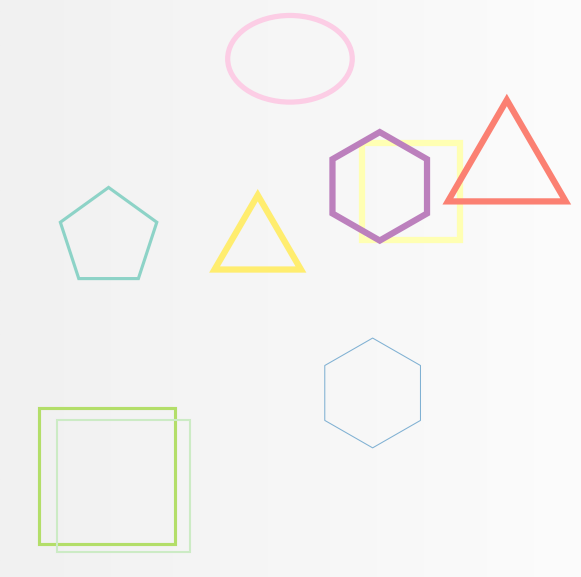[{"shape": "pentagon", "thickness": 1.5, "radius": 0.44, "center": [0.187, 0.587]}, {"shape": "square", "thickness": 3, "radius": 0.42, "center": [0.707, 0.667]}, {"shape": "triangle", "thickness": 3, "radius": 0.59, "center": [0.872, 0.709]}, {"shape": "hexagon", "thickness": 0.5, "radius": 0.48, "center": [0.641, 0.319]}, {"shape": "square", "thickness": 1.5, "radius": 0.59, "center": [0.184, 0.174]}, {"shape": "oval", "thickness": 2.5, "radius": 0.54, "center": [0.499, 0.897]}, {"shape": "hexagon", "thickness": 3, "radius": 0.47, "center": [0.653, 0.676]}, {"shape": "square", "thickness": 1, "radius": 0.57, "center": [0.212, 0.158]}, {"shape": "triangle", "thickness": 3, "radius": 0.43, "center": [0.443, 0.575]}]